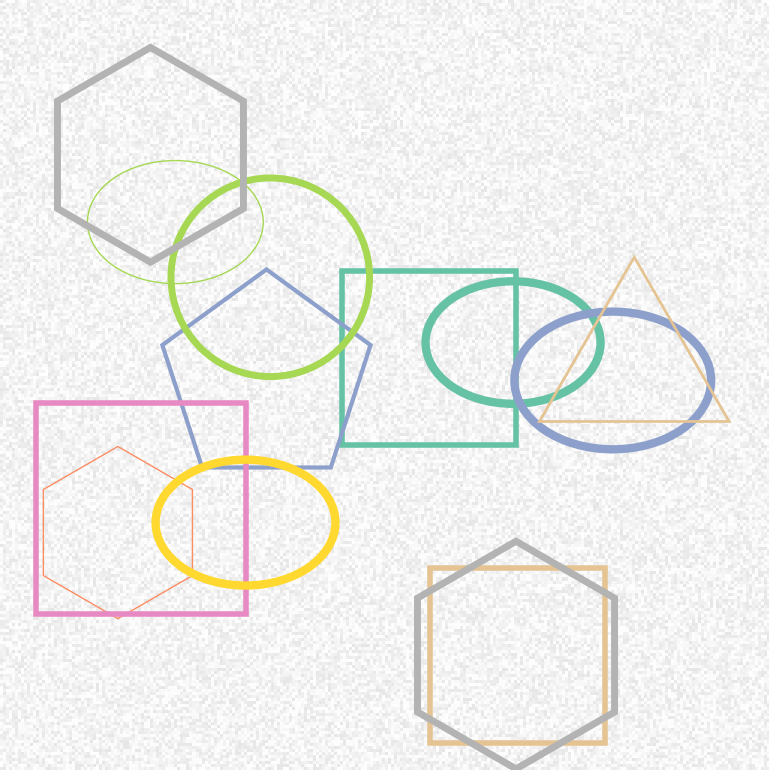[{"shape": "oval", "thickness": 3, "radius": 0.57, "center": [0.666, 0.555]}, {"shape": "square", "thickness": 2, "radius": 0.57, "center": [0.557, 0.535]}, {"shape": "hexagon", "thickness": 0.5, "radius": 0.56, "center": [0.153, 0.308]}, {"shape": "oval", "thickness": 3, "radius": 0.64, "center": [0.796, 0.506]}, {"shape": "pentagon", "thickness": 1.5, "radius": 0.71, "center": [0.346, 0.508]}, {"shape": "square", "thickness": 2, "radius": 0.68, "center": [0.183, 0.34]}, {"shape": "oval", "thickness": 0.5, "radius": 0.57, "center": [0.228, 0.712]}, {"shape": "circle", "thickness": 2.5, "radius": 0.64, "center": [0.351, 0.64]}, {"shape": "oval", "thickness": 3, "radius": 0.58, "center": [0.319, 0.321]}, {"shape": "triangle", "thickness": 1, "radius": 0.71, "center": [0.824, 0.524]}, {"shape": "square", "thickness": 2, "radius": 0.57, "center": [0.672, 0.148]}, {"shape": "hexagon", "thickness": 2.5, "radius": 0.7, "center": [0.195, 0.799]}, {"shape": "hexagon", "thickness": 2.5, "radius": 0.74, "center": [0.67, 0.149]}]